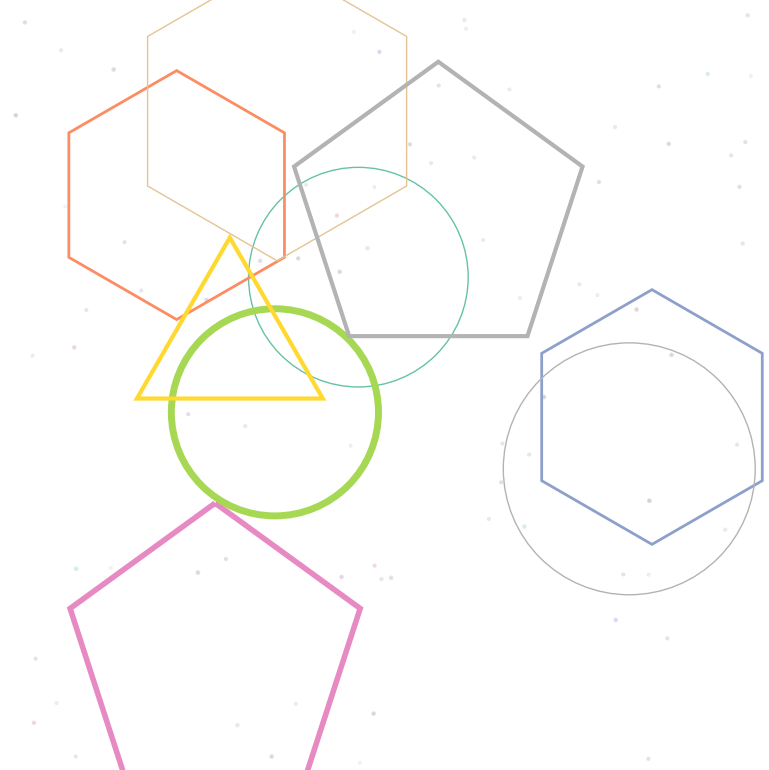[{"shape": "circle", "thickness": 0.5, "radius": 0.71, "center": [0.465, 0.64]}, {"shape": "hexagon", "thickness": 1, "radius": 0.81, "center": [0.229, 0.747]}, {"shape": "hexagon", "thickness": 1, "radius": 0.83, "center": [0.847, 0.458]}, {"shape": "pentagon", "thickness": 2, "radius": 0.99, "center": [0.279, 0.149]}, {"shape": "circle", "thickness": 2.5, "radius": 0.67, "center": [0.357, 0.465]}, {"shape": "triangle", "thickness": 1.5, "radius": 0.7, "center": [0.298, 0.552]}, {"shape": "hexagon", "thickness": 0.5, "radius": 0.97, "center": [0.36, 0.856]}, {"shape": "circle", "thickness": 0.5, "radius": 0.82, "center": [0.817, 0.391]}, {"shape": "pentagon", "thickness": 1.5, "radius": 0.98, "center": [0.569, 0.723]}]